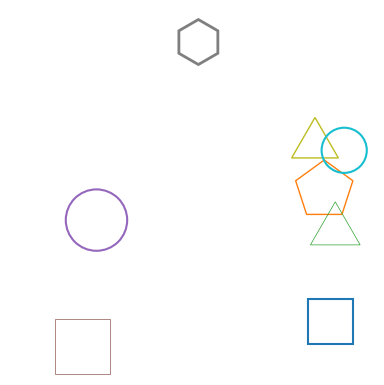[{"shape": "square", "thickness": 1.5, "radius": 0.29, "center": [0.857, 0.165]}, {"shape": "pentagon", "thickness": 1, "radius": 0.39, "center": [0.842, 0.506]}, {"shape": "triangle", "thickness": 0.5, "radius": 0.37, "center": [0.871, 0.401]}, {"shape": "circle", "thickness": 1.5, "radius": 0.4, "center": [0.251, 0.428]}, {"shape": "square", "thickness": 0.5, "radius": 0.36, "center": [0.214, 0.1]}, {"shape": "hexagon", "thickness": 2, "radius": 0.29, "center": [0.515, 0.891]}, {"shape": "triangle", "thickness": 1, "radius": 0.35, "center": [0.818, 0.625]}, {"shape": "circle", "thickness": 1.5, "radius": 0.29, "center": [0.894, 0.61]}]